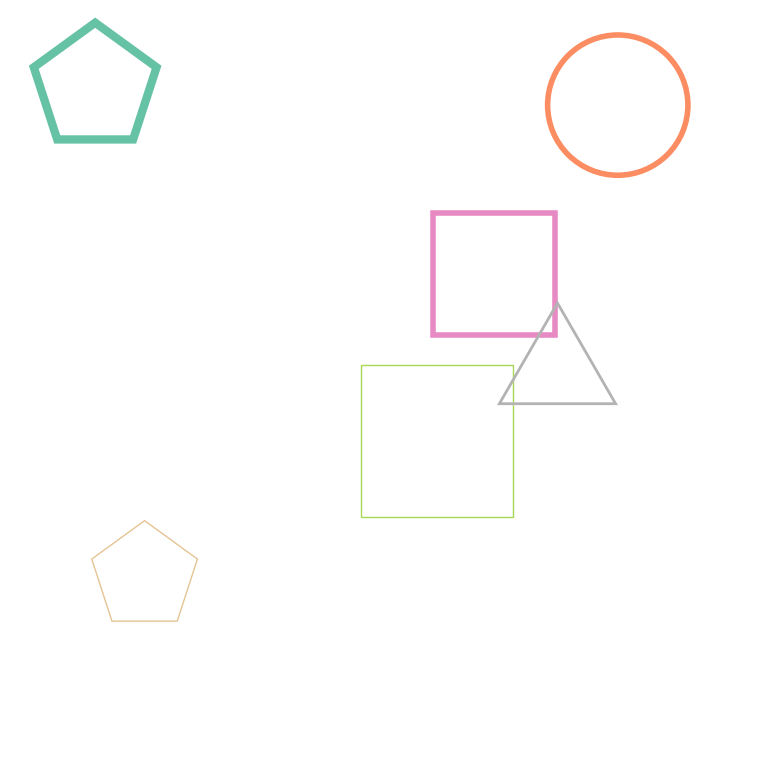[{"shape": "pentagon", "thickness": 3, "radius": 0.42, "center": [0.124, 0.887]}, {"shape": "circle", "thickness": 2, "radius": 0.46, "center": [0.802, 0.863]}, {"shape": "square", "thickness": 2, "radius": 0.39, "center": [0.642, 0.644]}, {"shape": "square", "thickness": 0.5, "radius": 0.49, "center": [0.568, 0.427]}, {"shape": "pentagon", "thickness": 0.5, "radius": 0.36, "center": [0.188, 0.252]}, {"shape": "triangle", "thickness": 1, "radius": 0.44, "center": [0.724, 0.519]}]